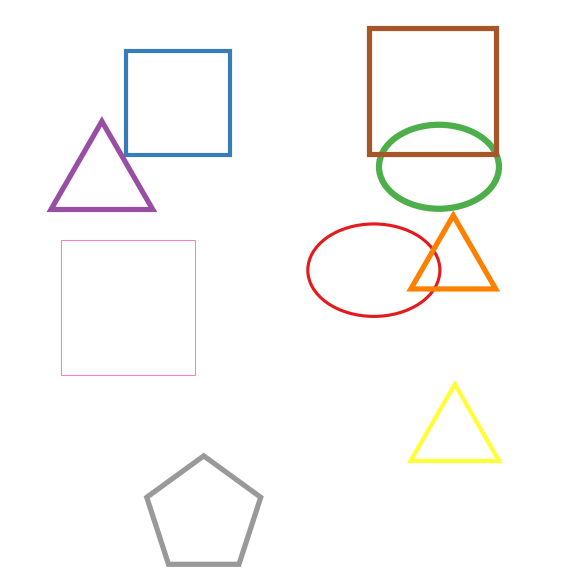[{"shape": "oval", "thickness": 1.5, "radius": 0.57, "center": [0.647, 0.531]}, {"shape": "square", "thickness": 2, "radius": 0.45, "center": [0.308, 0.821]}, {"shape": "oval", "thickness": 3, "radius": 0.52, "center": [0.76, 0.71]}, {"shape": "triangle", "thickness": 2.5, "radius": 0.51, "center": [0.176, 0.687]}, {"shape": "triangle", "thickness": 2.5, "radius": 0.42, "center": [0.785, 0.541]}, {"shape": "triangle", "thickness": 2, "radius": 0.44, "center": [0.788, 0.245]}, {"shape": "square", "thickness": 2.5, "radius": 0.55, "center": [0.748, 0.842]}, {"shape": "square", "thickness": 0.5, "radius": 0.58, "center": [0.221, 0.467]}, {"shape": "pentagon", "thickness": 2.5, "radius": 0.52, "center": [0.353, 0.106]}]